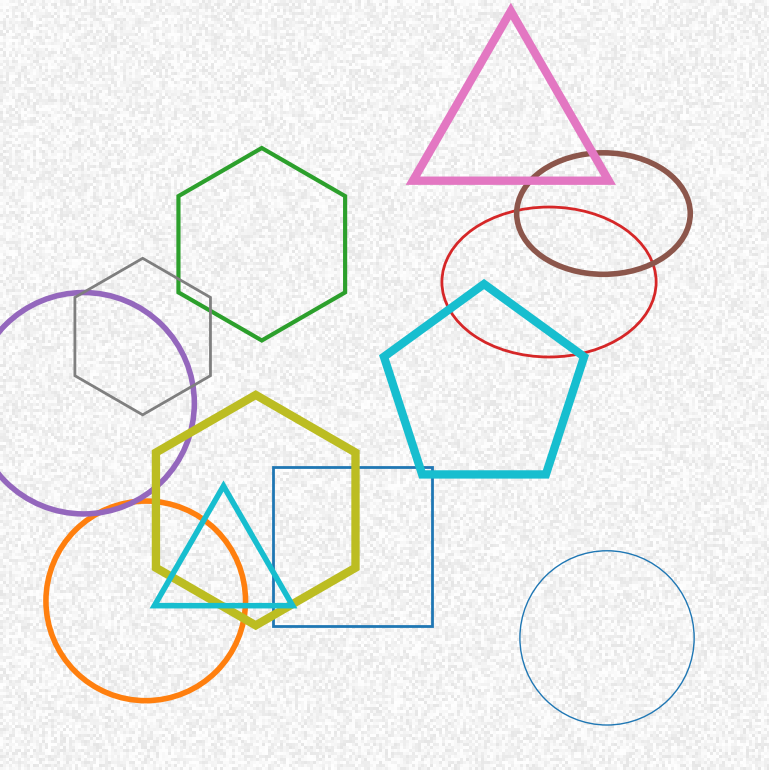[{"shape": "circle", "thickness": 0.5, "radius": 0.57, "center": [0.788, 0.172]}, {"shape": "square", "thickness": 1, "radius": 0.52, "center": [0.458, 0.291]}, {"shape": "circle", "thickness": 2, "radius": 0.65, "center": [0.189, 0.22]}, {"shape": "hexagon", "thickness": 1.5, "radius": 0.62, "center": [0.34, 0.683]}, {"shape": "oval", "thickness": 1, "radius": 0.7, "center": [0.713, 0.634]}, {"shape": "circle", "thickness": 2, "radius": 0.72, "center": [0.109, 0.476]}, {"shape": "oval", "thickness": 2, "radius": 0.56, "center": [0.784, 0.723]}, {"shape": "triangle", "thickness": 3, "radius": 0.73, "center": [0.663, 0.839]}, {"shape": "hexagon", "thickness": 1, "radius": 0.51, "center": [0.185, 0.563]}, {"shape": "hexagon", "thickness": 3, "radius": 0.75, "center": [0.332, 0.337]}, {"shape": "pentagon", "thickness": 3, "radius": 0.68, "center": [0.629, 0.494]}, {"shape": "triangle", "thickness": 2, "radius": 0.52, "center": [0.29, 0.265]}]